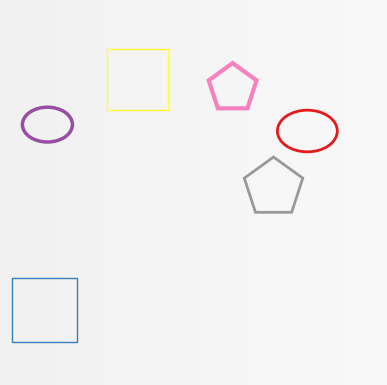[{"shape": "oval", "thickness": 2, "radius": 0.39, "center": [0.793, 0.66]}, {"shape": "square", "thickness": 1, "radius": 0.42, "center": [0.115, 0.196]}, {"shape": "oval", "thickness": 2.5, "radius": 0.32, "center": [0.122, 0.676]}, {"shape": "square", "thickness": 1, "radius": 0.4, "center": [0.354, 0.794]}, {"shape": "pentagon", "thickness": 3, "radius": 0.32, "center": [0.6, 0.771]}, {"shape": "pentagon", "thickness": 2, "radius": 0.4, "center": [0.706, 0.513]}]